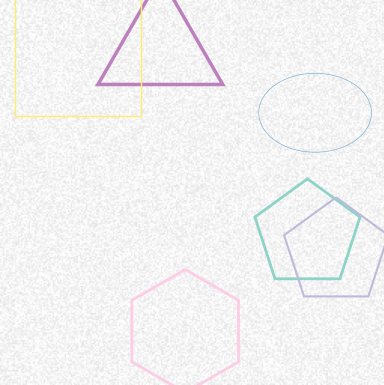[{"shape": "pentagon", "thickness": 2, "radius": 0.72, "center": [0.799, 0.392]}, {"shape": "pentagon", "thickness": 1.5, "radius": 0.71, "center": [0.873, 0.345]}, {"shape": "oval", "thickness": 0.5, "radius": 0.73, "center": [0.818, 0.707]}, {"shape": "hexagon", "thickness": 2, "radius": 0.8, "center": [0.481, 0.14]}, {"shape": "triangle", "thickness": 2.5, "radius": 0.94, "center": [0.417, 0.874]}, {"shape": "square", "thickness": 1, "radius": 0.82, "center": [0.202, 0.862]}]